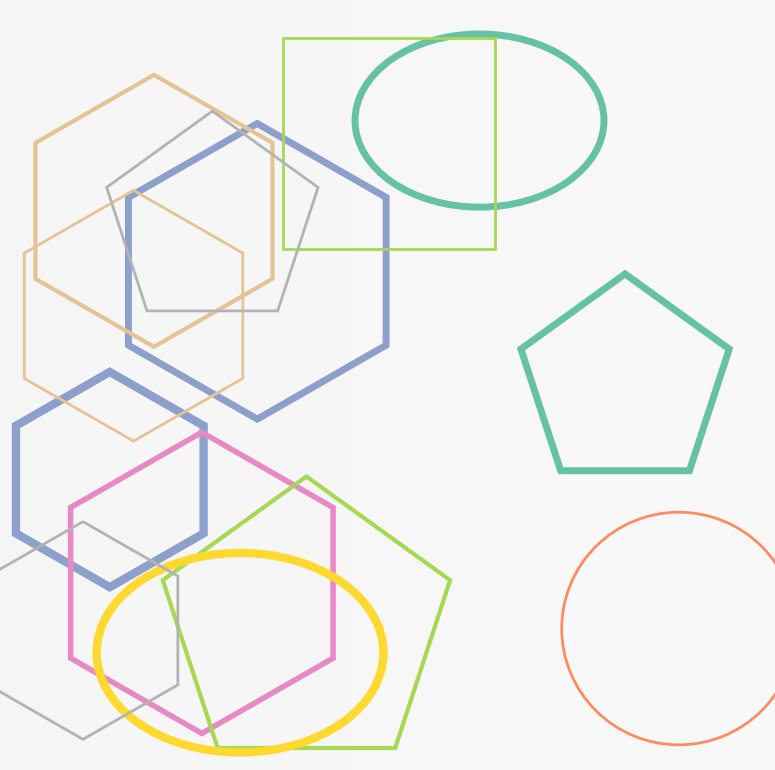[{"shape": "pentagon", "thickness": 2.5, "radius": 0.71, "center": [0.807, 0.503]}, {"shape": "oval", "thickness": 2.5, "radius": 0.8, "center": [0.619, 0.843]}, {"shape": "circle", "thickness": 1, "radius": 0.76, "center": [0.876, 0.184]}, {"shape": "hexagon", "thickness": 2.5, "radius": 0.96, "center": [0.332, 0.648]}, {"shape": "hexagon", "thickness": 3, "radius": 0.7, "center": [0.142, 0.377]}, {"shape": "hexagon", "thickness": 2, "radius": 0.98, "center": [0.26, 0.243]}, {"shape": "square", "thickness": 1, "radius": 0.68, "center": [0.502, 0.814]}, {"shape": "pentagon", "thickness": 1.5, "radius": 0.97, "center": [0.395, 0.186]}, {"shape": "oval", "thickness": 3, "radius": 0.93, "center": [0.31, 0.152]}, {"shape": "hexagon", "thickness": 1, "radius": 0.81, "center": [0.172, 0.59]}, {"shape": "hexagon", "thickness": 1.5, "radius": 0.88, "center": [0.199, 0.726]}, {"shape": "pentagon", "thickness": 1, "radius": 0.72, "center": [0.274, 0.712]}, {"shape": "hexagon", "thickness": 1, "radius": 0.71, "center": [0.107, 0.181]}]